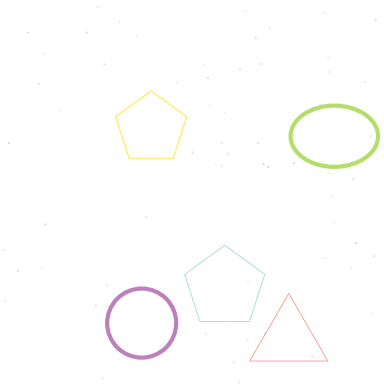[{"shape": "pentagon", "thickness": 0.5, "radius": 0.55, "center": [0.584, 0.253]}, {"shape": "triangle", "thickness": 0.5, "radius": 0.59, "center": [0.75, 0.121]}, {"shape": "oval", "thickness": 3, "radius": 0.57, "center": [0.868, 0.646]}, {"shape": "circle", "thickness": 3, "radius": 0.45, "center": [0.368, 0.161]}, {"shape": "pentagon", "thickness": 1, "radius": 0.49, "center": [0.393, 0.667]}]